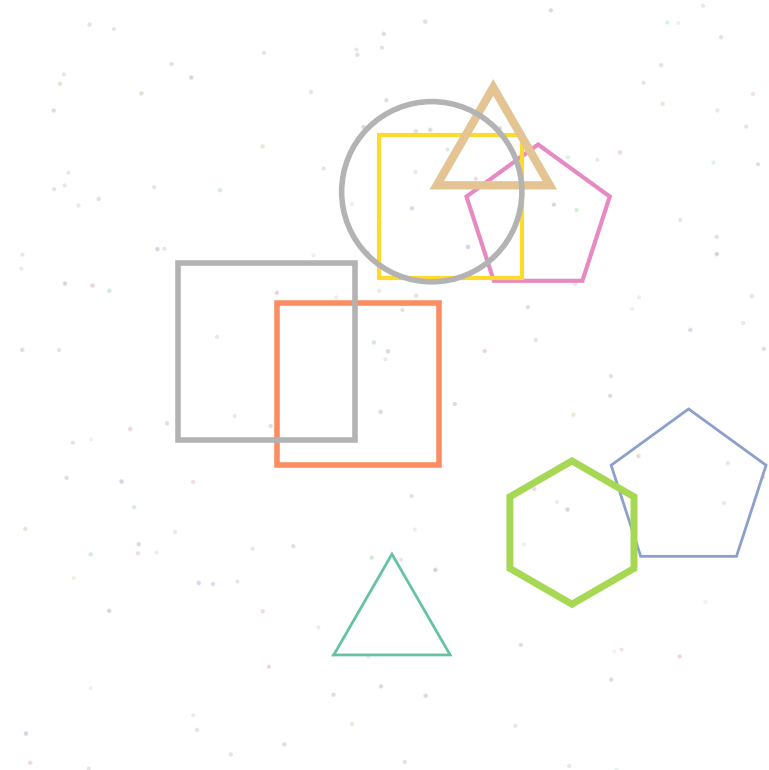[{"shape": "triangle", "thickness": 1, "radius": 0.44, "center": [0.509, 0.193]}, {"shape": "square", "thickness": 2, "radius": 0.53, "center": [0.465, 0.501]}, {"shape": "pentagon", "thickness": 1, "radius": 0.53, "center": [0.894, 0.363]}, {"shape": "pentagon", "thickness": 1.5, "radius": 0.49, "center": [0.699, 0.714]}, {"shape": "hexagon", "thickness": 2.5, "radius": 0.47, "center": [0.743, 0.308]}, {"shape": "square", "thickness": 1.5, "radius": 0.47, "center": [0.585, 0.732]}, {"shape": "triangle", "thickness": 3, "radius": 0.42, "center": [0.641, 0.802]}, {"shape": "square", "thickness": 2, "radius": 0.57, "center": [0.347, 0.544]}, {"shape": "circle", "thickness": 2, "radius": 0.59, "center": [0.561, 0.751]}]